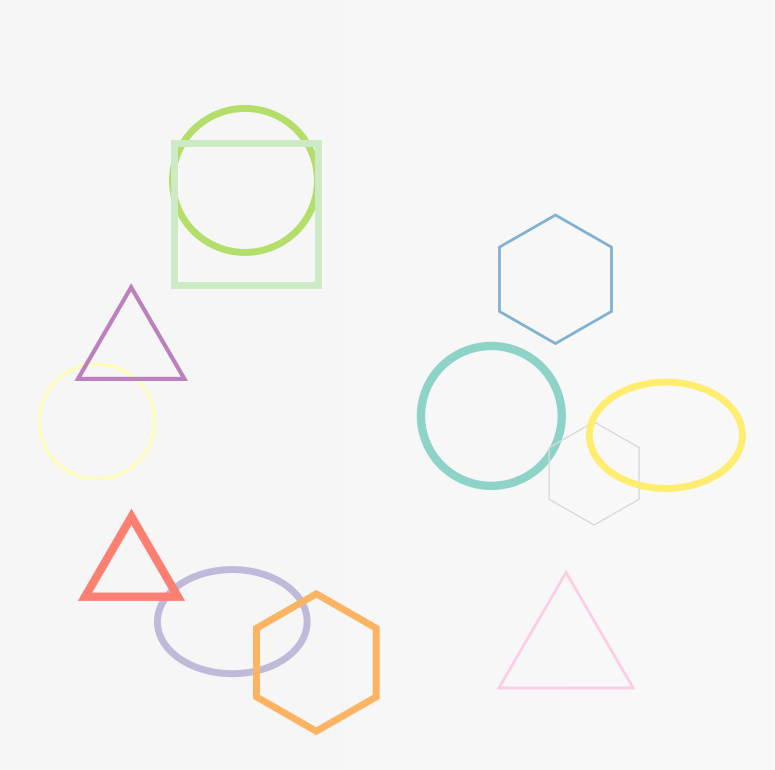[{"shape": "circle", "thickness": 3, "radius": 0.45, "center": [0.634, 0.46]}, {"shape": "circle", "thickness": 1, "radius": 0.37, "center": [0.125, 0.453]}, {"shape": "oval", "thickness": 2.5, "radius": 0.48, "center": [0.3, 0.193]}, {"shape": "triangle", "thickness": 3, "radius": 0.35, "center": [0.17, 0.26]}, {"shape": "hexagon", "thickness": 1, "radius": 0.42, "center": [0.717, 0.637]}, {"shape": "hexagon", "thickness": 2.5, "radius": 0.45, "center": [0.408, 0.14]}, {"shape": "circle", "thickness": 2.5, "radius": 0.47, "center": [0.316, 0.766]}, {"shape": "triangle", "thickness": 1, "radius": 0.5, "center": [0.73, 0.157]}, {"shape": "hexagon", "thickness": 0.5, "radius": 0.33, "center": [0.767, 0.385]}, {"shape": "triangle", "thickness": 1.5, "radius": 0.4, "center": [0.169, 0.548]}, {"shape": "square", "thickness": 2.5, "radius": 0.46, "center": [0.318, 0.722]}, {"shape": "oval", "thickness": 2.5, "radius": 0.49, "center": [0.859, 0.435]}]